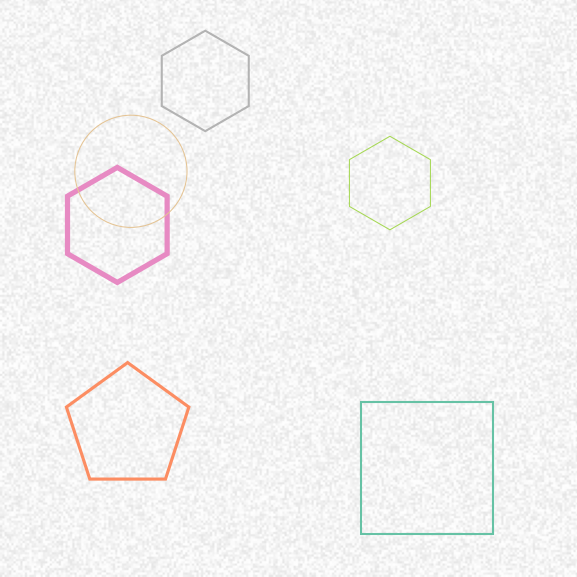[{"shape": "square", "thickness": 1, "radius": 0.57, "center": [0.739, 0.188]}, {"shape": "pentagon", "thickness": 1.5, "radius": 0.56, "center": [0.221, 0.26]}, {"shape": "hexagon", "thickness": 2.5, "radius": 0.5, "center": [0.203, 0.61]}, {"shape": "hexagon", "thickness": 0.5, "radius": 0.4, "center": [0.675, 0.682]}, {"shape": "circle", "thickness": 0.5, "radius": 0.49, "center": [0.227, 0.703]}, {"shape": "hexagon", "thickness": 1, "radius": 0.43, "center": [0.355, 0.859]}]